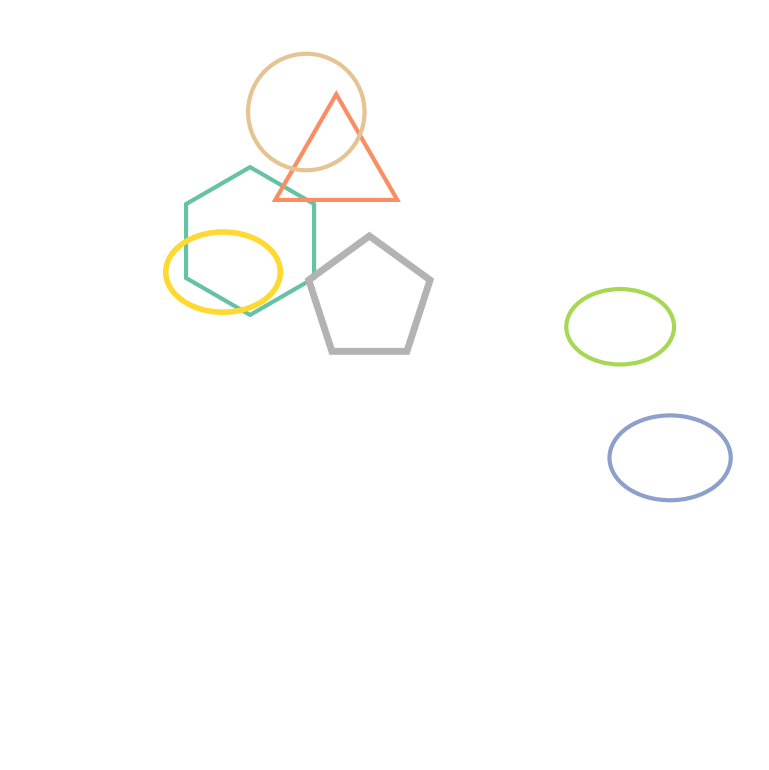[{"shape": "hexagon", "thickness": 1.5, "radius": 0.48, "center": [0.325, 0.687]}, {"shape": "triangle", "thickness": 1.5, "radius": 0.46, "center": [0.437, 0.786]}, {"shape": "oval", "thickness": 1.5, "radius": 0.39, "center": [0.87, 0.405]}, {"shape": "oval", "thickness": 1.5, "radius": 0.35, "center": [0.805, 0.576]}, {"shape": "oval", "thickness": 2, "radius": 0.37, "center": [0.29, 0.647]}, {"shape": "circle", "thickness": 1.5, "radius": 0.38, "center": [0.398, 0.855]}, {"shape": "pentagon", "thickness": 2.5, "radius": 0.41, "center": [0.48, 0.611]}]